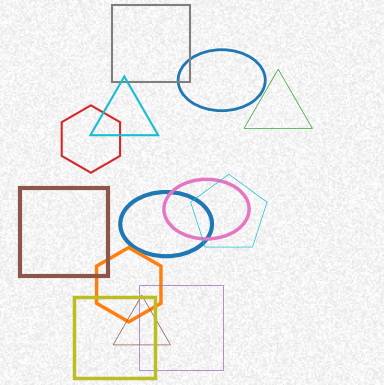[{"shape": "oval", "thickness": 3, "radius": 0.6, "center": [0.432, 0.418]}, {"shape": "oval", "thickness": 2, "radius": 0.57, "center": [0.576, 0.792]}, {"shape": "hexagon", "thickness": 2.5, "radius": 0.48, "center": [0.334, 0.261]}, {"shape": "triangle", "thickness": 0.5, "radius": 0.51, "center": [0.723, 0.718]}, {"shape": "hexagon", "thickness": 1.5, "radius": 0.44, "center": [0.236, 0.639]}, {"shape": "square", "thickness": 0.5, "radius": 0.55, "center": [0.47, 0.148]}, {"shape": "square", "thickness": 3, "radius": 0.57, "center": [0.165, 0.397]}, {"shape": "triangle", "thickness": 0.5, "radius": 0.43, "center": [0.368, 0.147]}, {"shape": "oval", "thickness": 2.5, "radius": 0.55, "center": [0.536, 0.457]}, {"shape": "square", "thickness": 1.5, "radius": 0.5, "center": [0.392, 0.887]}, {"shape": "square", "thickness": 2.5, "radius": 0.53, "center": [0.298, 0.122]}, {"shape": "triangle", "thickness": 1.5, "radius": 0.51, "center": [0.323, 0.7]}, {"shape": "pentagon", "thickness": 0.5, "radius": 0.52, "center": [0.594, 0.443]}]